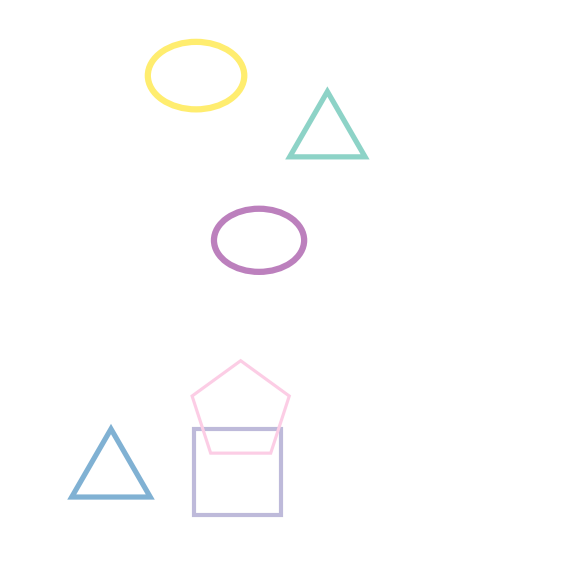[{"shape": "triangle", "thickness": 2.5, "radius": 0.38, "center": [0.567, 0.765]}, {"shape": "square", "thickness": 2, "radius": 0.37, "center": [0.411, 0.182]}, {"shape": "triangle", "thickness": 2.5, "radius": 0.39, "center": [0.192, 0.178]}, {"shape": "pentagon", "thickness": 1.5, "radius": 0.44, "center": [0.417, 0.286]}, {"shape": "oval", "thickness": 3, "radius": 0.39, "center": [0.449, 0.583]}, {"shape": "oval", "thickness": 3, "radius": 0.42, "center": [0.339, 0.868]}]